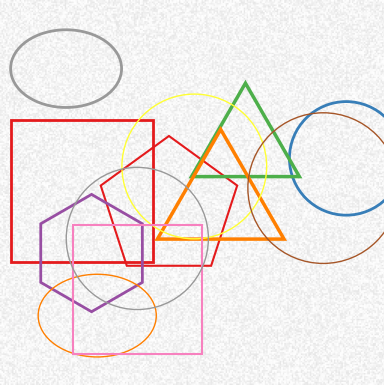[{"shape": "pentagon", "thickness": 1.5, "radius": 0.93, "center": [0.439, 0.46]}, {"shape": "square", "thickness": 2, "radius": 0.92, "center": [0.214, 0.503]}, {"shape": "circle", "thickness": 2, "radius": 0.74, "center": [0.899, 0.589]}, {"shape": "triangle", "thickness": 2.5, "radius": 0.81, "center": [0.638, 0.622]}, {"shape": "hexagon", "thickness": 2, "radius": 0.76, "center": [0.238, 0.343]}, {"shape": "oval", "thickness": 1, "radius": 0.77, "center": [0.253, 0.18]}, {"shape": "triangle", "thickness": 2.5, "radius": 0.95, "center": [0.573, 0.474]}, {"shape": "circle", "thickness": 1, "radius": 0.94, "center": [0.505, 0.568]}, {"shape": "circle", "thickness": 1, "radius": 0.98, "center": [0.839, 0.511]}, {"shape": "square", "thickness": 1.5, "radius": 0.84, "center": [0.357, 0.248]}, {"shape": "circle", "thickness": 1, "radius": 0.92, "center": [0.357, 0.381]}, {"shape": "oval", "thickness": 2, "radius": 0.72, "center": [0.172, 0.822]}]